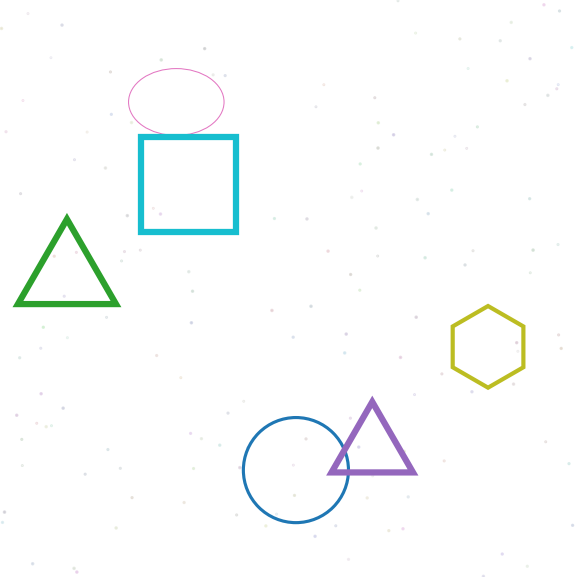[{"shape": "circle", "thickness": 1.5, "radius": 0.45, "center": [0.512, 0.185]}, {"shape": "triangle", "thickness": 3, "radius": 0.49, "center": [0.116, 0.522]}, {"shape": "triangle", "thickness": 3, "radius": 0.41, "center": [0.645, 0.222]}, {"shape": "oval", "thickness": 0.5, "radius": 0.41, "center": [0.305, 0.823]}, {"shape": "hexagon", "thickness": 2, "radius": 0.35, "center": [0.845, 0.399]}, {"shape": "square", "thickness": 3, "radius": 0.41, "center": [0.326, 0.68]}]